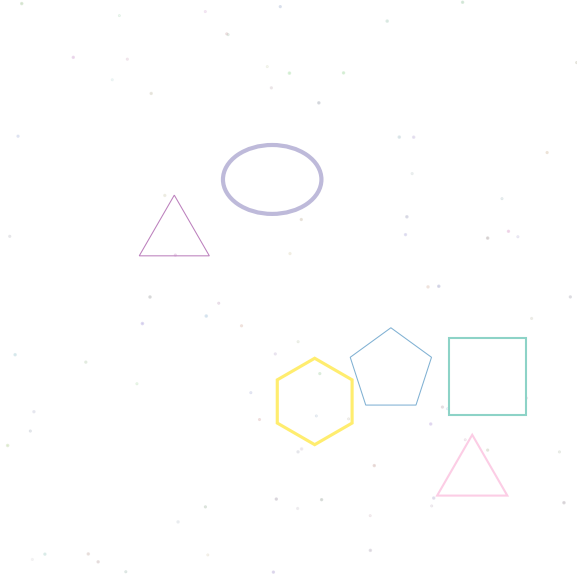[{"shape": "square", "thickness": 1, "radius": 0.33, "center": [0.844, 0.347]}, {"shape": "oval", "thickness": 2, "radius": 0.43, "center": [0.471, 0.688]}, {"shape": "pentagon", "thickness": 0.5, "radius": 0.37, "center": [0.677, 0.358]}, {"shape": "triangle", "thickness": 1, "radius": 0.35, "center": [0.818, 0.176]}, {"shape": "triangle", "thickness": 0.5, "radius": 0.35, "center": [0.302, 0.591]}, {"shape": "hexagon", "thickness": 1.5, "radius": 0.37, "center": [0.545, 0.304]}]